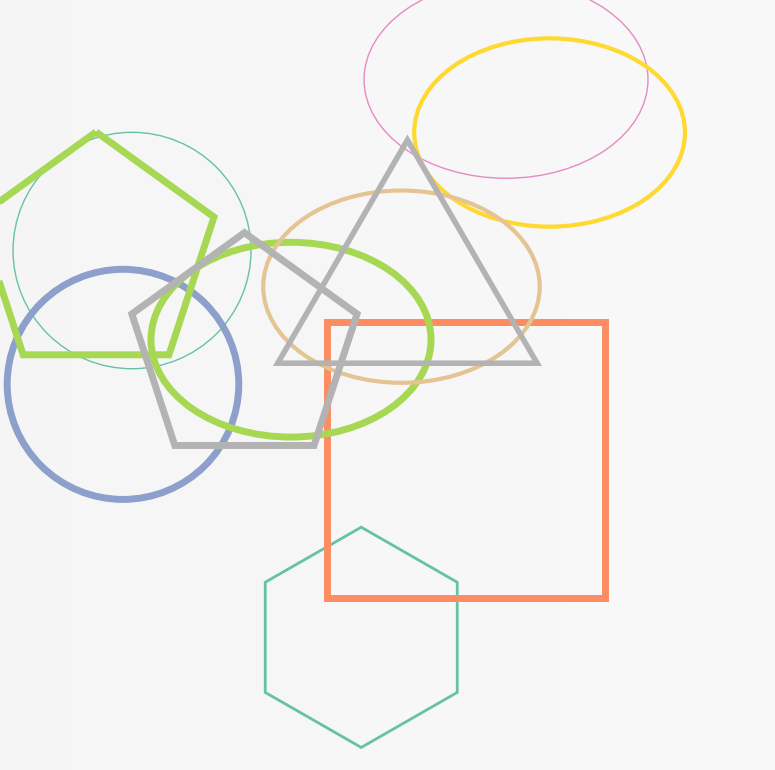[{"shape": "circle", "thickness": 0.5, "radius": 0.77, "center": [0.17, 0.675]}, {"shape": "hexagon", "thickness": 1, "radius": 0.72, "center": [0.466, 0.172]}, {"shape": "square", "thickness": 2.5, "radius": 0.9, "center": [0.601, 0.402]}, {"shape": "circle", "thickness": 2.5, "radius": 0.75, "center": [0.159, 0.501]}, {"shape": "oval", "thickness": 0.5, "radius": 0.92, "center": [0.653, 0.897]}, {"shape": "pentagon", "thickness": 2.5, "radius": 0.8, "center": [0.124, 0.669]}, {"shape": "oval", "thickness": 2.5, "radius": 0.9, "center": [0.375, 0.559]}, {"shape": "oval", "thickness": 1.5, "radius": 0.87, "center": [0.709, 0.828]}, {"shape": "oval", "thickness": 1.5, "radius": 0.89, "center": [0.518, 0.628]}, {"shape": "triangle", "thickness": 2, "radius": 0.97, "center": [0.526, 0.625]}, {"shape": "pentagon", "thickness": 2.5, "radius": 0.76, "center": [0.315, 0.545]}]